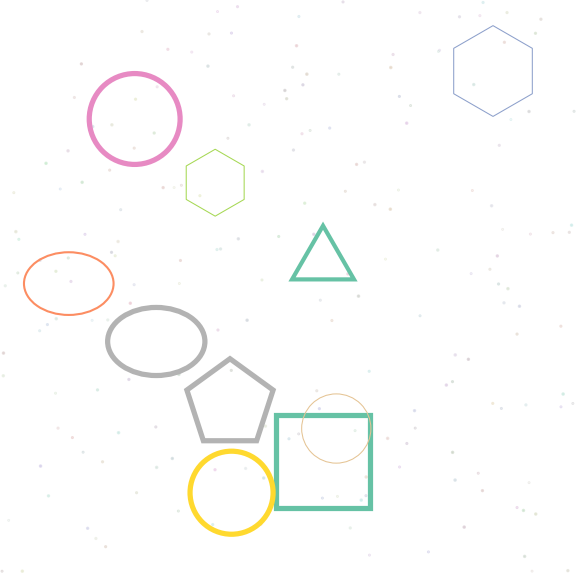[{"shape": "triangle", "thickness": 2, "radius": 0.31, "center": [0.559, 0.546]}, {"shape": "square", "thickness": 2.5, "radius": 0.4, "center": [0.559, 0.2]}, {"shape": "oval", "thickness": 1, "radius": 0.39, "center": [0.119, 0.508]}, {"shape": "hexagon", "thickness": 0.5, "radius": 0.39, "center": [0.854, 0.876]}, {"shape": "circle", "thickness": 2.5, "radius": 0.39, "center": [0.233, 0.793]}, {"shape": "hexagon", "thickness": 0.5, "radius": 0.29, "center": [0.373, 0.683]}, {"shape": "circle", "thickness": 2.5, "radius": 0.36, "center": [0.401, 0.146]}, {"shape": "circle", "thickness": 0.5, "radius": 0.3, "center": [0.582, 0.257]}, {"shape": "pentagon", "thickness": 2.5, "radius": 0.39, "center": [0.398, 0.299]}, {"shape": "oval", "thickness": 2.5, "radius": 0.42, "center": [0.271, 0.408]}]